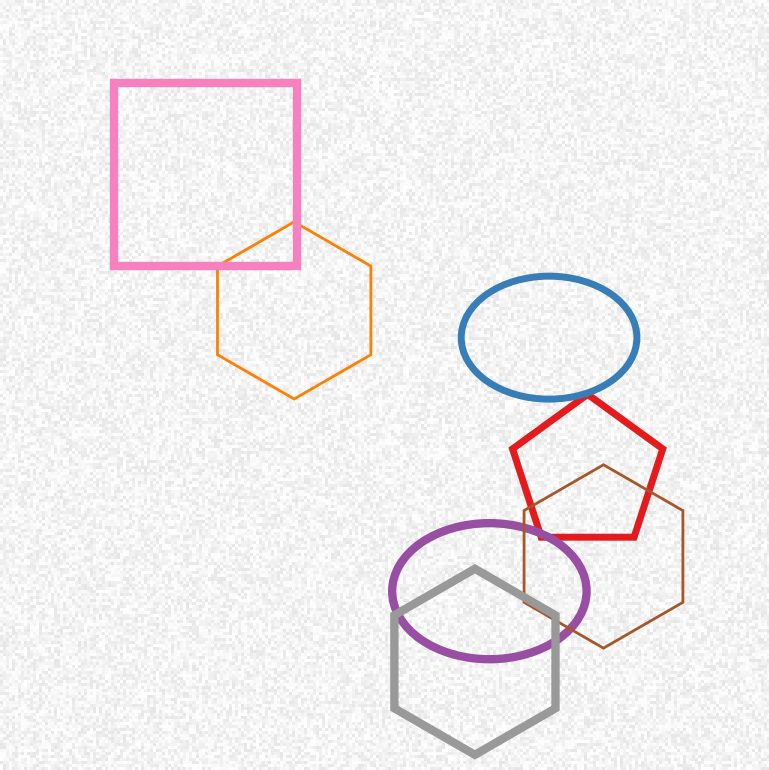[{"shape": "pentagon", "thickness": 2.5, "radius": 0.51, "center": [0.763, 0.385]}, {"shape": "oval", "thickness": 2.5, "radius": 0.57, "center": [0.713, 0.561]}, {"shape": "oval", "thickness": 3, "radius": 0.63, "center": [0.636, 0.232]}, {"shape": "hexagon", "thickness": 1, "radius": 0.58, "center": [0.382, 0.597]}, {"shape": "hexagon", "thickness": 1, "radius": 0.6, "center": [0.784, 0.277]}, {"shape": "square", "thickness": 3, "radius": 0.59, "center": [0.266, 0.774]}, {"shape": "hexagon", "thickness": 3, "radius": 0.6, "center": [0.617, 0.141]}]